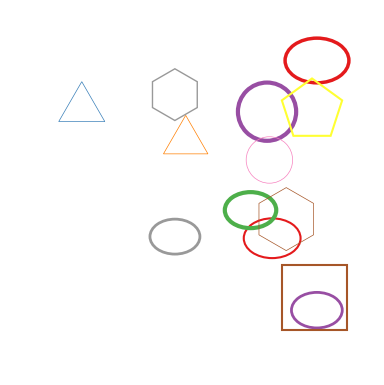[{"shape": "oval", "thickness": 1.5, "radius": 0.37, "center": [0.707, 0.381]}, {"shape": "oval", "thickness": 2.5, "radius": 0.41, "center": [0.823, 0.843]}, {"shape": "triangle", "thickness": 0.5, "radius": 0.35, "center": [0.212, 0.719]}, {"shape": "oval", "thickness": 3, "radius": 0.33, "center": [0.651, 0.454]}, {"shape": "circle", "thickness": 3, "radius": 0.38, "center": [0.694, 0.71]}, {"shape": "oval", "thickness": 2, "radius": 0.33, "center": [0.823, 0.194]}, {"shape": "triangle", "thickness": 0.5, "radius": 0.33, "center": [0.482, 0.634]}, {"shape": "pentagon", "thickness": 1.5, "radius": 0.41, "center": [0.81, 0.714]}, {"shape": "hexagon", "thickness": 0.5, "radius": 0.41, "center": [0.744, 0.431]}, {"shape": "square", "thickness": 1.5, "radius": 0.42, "center": [0.816, 0.226]}, {"shape": "circle", "thickness": 0.5, "radius": 0.3, "center": [0.7, 0.584]}, {"shape": "oval", "thickness": 2, "radius": 0.32, "center": [0.454, 0.385]}, {"shape": "hexagon", "thickness": 1, "radius": 0.34, "center": [0.454, 0.754]}]